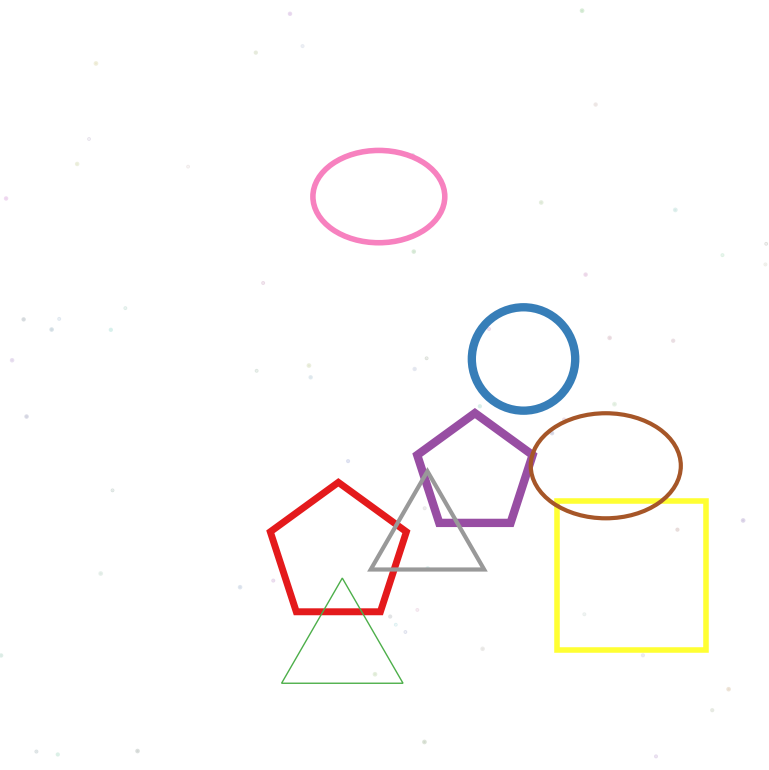[{"shape": "pentagon", "thickness": 2.5, "radius": 0.46, "center": [0.439, 0.281]}, {"shape": "circle", "thickness": 3, "radius": 0.34, "center": [0.68, 0.534]}, {"shape": "triangle", "thickness": 0.5, "radius": 0.46, "center": [0.445, 0.158]}, {"shape": "pentagon", "thickness": 3, "radius": 0.39, "center": [0.617, 0.385]}, {"shape": "square", "thickness": 2, "radius": 0.48, "center": [0.82, 0.253]}, {"shape": "oval", "thickness": 1.5, "radius": 0.49, "center": [0.787, 0.395]}, {"shape": "oval", "thickness": 2, "radius": 0.43, "center": [0.492, 0.745]}, {"shape": "triangle", "thickness": 1.5, "radius": 0.43, "center": [0.555, 0.303]}]